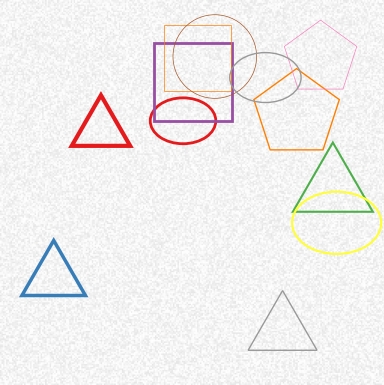[{"shape": "oval", "thickness": 2, "radius": 0.43, "center": [0.475, 0.686]}, {"shape": "triangle", "thickness": 3, "radius": 0.44, "center": [0.262, 0.665]}, {"shape": "triangle", "thickness": 2.5, "radius": 0.48, "center": [0.139, 0.28]}, {"shape": "triangle", "thickness": 1.5, "radius": 0.6, "center": [0.864, 0.51]}, {"shape": "square", "thickness": 2, "radius": 0.51, "center": [0.501, 0.787]}, {"shape": "square", "thickness": 0.5, "radius": 0.43, "center": [0.512, 0.85]}, {"shape": "pentagon", "thickness": 1, "radius": 0.58, "center": [0.77, 0.705]}, {"shape": "oval", "thickness": 1.5, "radius": 0.58, "center": [0.874, 0.421]}, {"shape": "circle", "thickness": 0.5, "radius": 0.54, "center": [0.558, 0.853]}, {"shape": "pentagon", "thickness": 0.5, "radius": 0.49, "center": [0.833, 0.849]}, {"shape": "triangle", "thickness": 1, "radius": 0.52, "center": [0.734, 0.142]}, {"shape": "oval", "thickness": 1, "radius": 0.46, "center": [0.689, 0.799]}]